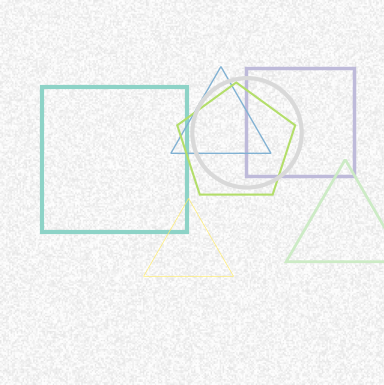[{"shape": "square", "thickness": 3, "radius": 0.94, "center": [0.297, 0.585]}, {"shape": "square", "thickness": 2.5, "radius": 0.7, "center": [0.78, 0.683]}, {"shape": "triangle", "thickness": 1, "radius": 0.75, "center": [0.574, 0.677]}, {"shape": "pentagon", "thickness": 1.5, "radius": 0.81, "center": [0.614, 0.625]}, {"shape": "circle", "thickness": 3, "radius": 0.71, "center": [0.642, 0.655]}, {"shape": "triangle", "thickness": 2, "radius": 0.89, "center": [0.897, 0.409]}, {"shape": "triangle", "thickness": 0.5, "radius": 0.67, "center": [0.49, 0.35]}]